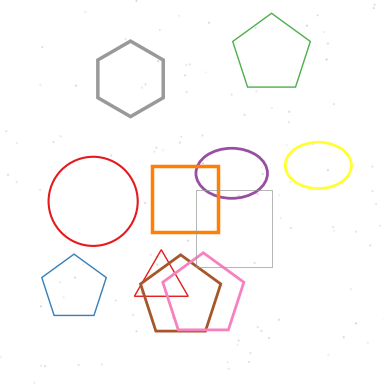[{"shape": "triangle", "thickness": 1, "radius": 0.4, "center": [0.419, 0.271]}, {"shape": "circle", "thickness": 1.5, "radius": 0.58, "center": [0.242, 0.477]}, {"shape": "pentagon", "thickness": 1, "radius": 0.44, "center": [0.192, 0.252]}, {"shape": "pentagon", "thickness": 1, "radius": 0.53, "center": [0.705, 0.86]}, {"shape": "oval", "thickness": 2, "radius": 0.46, "center": [0.602, 0.55]}, {"shape": "square", "thickness": 2.5, "radius": 0.43, "center": [0.481, 0.483]}, {"shape": "oval", "thickness": 2, "radius": 0.43, "center": [0.827, 0.57]}, {"shape": "pentagon", "thickness": 2, "radius": 0.55, "center": [0.469, 0.229]}, {"shape": "pentagon", "thickness": 2, "radius": 0.55, "center": [0.528, 0.233]}, {"shape": "square", "thickness": 0.5, "radius": 0.5, "center": [0.608, 0.407]}, {"shape": "hexagon", "thickness": 2.5, "radius": 0.49, "center": [0.339, 0.795]}]